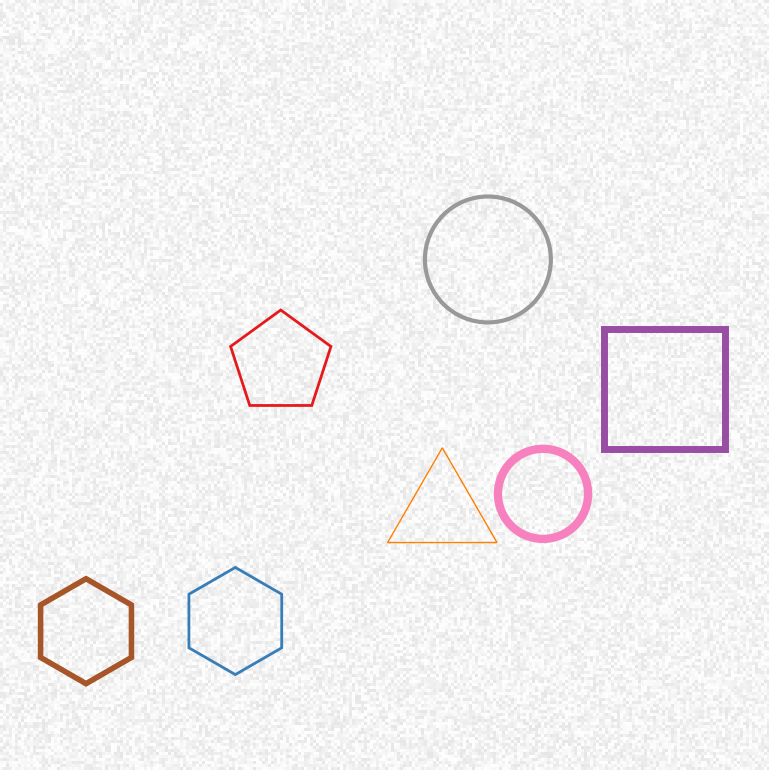[{"shape": "pentagon", "thickness": 1, "radius": 0.34, "center": [0.365, 0.529]}, {"shape": "hexagon", "thickness": 1, "radius": 0.35, "center": [0.306, 0.193]}, {"shape": "square", "thickness": 2.5, "radius": 0.39, "center": [0.863, 0.495]}, {"shape": "triangle", "thickness": 0.5, "radius": 0.41, "center": [0.574, 0.336]}, {"shape": "hexagon", "thickness": 2, "radius": 0.34, "center": [0.112, 0.18]}, {"shape": "circle", "thickness": 3, "radius": 0.29, "center": [0.705, 0.359]}, {"shape": "circle", "thickness": 1.5, "radius": 0.41, "center": [0.634, 0.663]}]